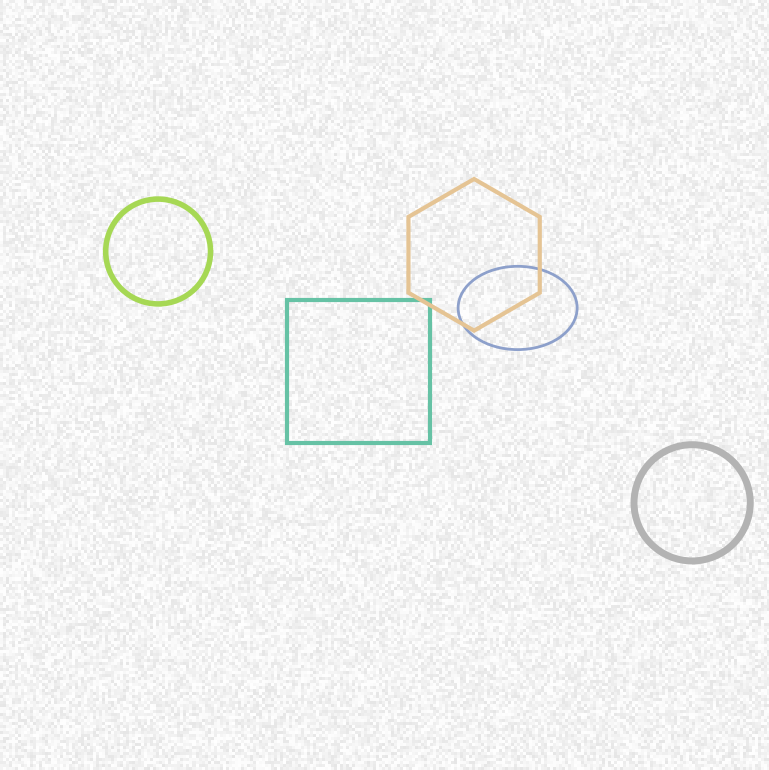[{"shape": "square", "thickness": 1.5, "radius": 0.47, "center": [0.466, 0.518]}, {"shape": "oval", "thickness": 1, "radius": 0.39, "center": [0.672, 0.6]}, {"shape": "circle", "thickness": 2, "radius": 0.34, "center": [0.205, 0.673]}, {"shape": "hexagon", "thickness": 1.5, "radius": 0.49, "center": [0.616, 0.669]}, {"shape": "circle", "thickness": 2.5, "radius": 0.38, "center": [0.899, 0.347]}]